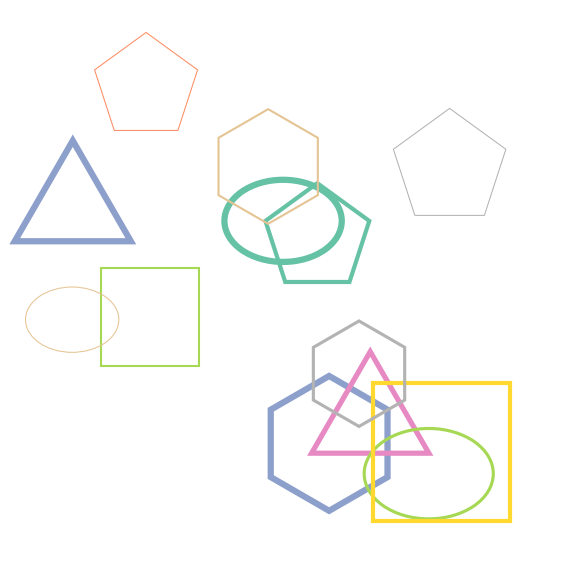[{"shape": "pentagon", "thickness": 2, "radius": 0.47, "center": [0.55, 0.587]}, {"shape": "oval", "thickness": 3, "radius": 0.51, "center": [0.49, 0.617]}, {"shape": "pentagon", "thickness": 0.5, "radius": 0.47, "center": [0.253, 0.849]}, {"shape": "triangle", "thickness": 3, "radius": 0.58, "center": [0.126, 0.639]}, {"shape": "hexagon", "thickness": 3, "radius": 0.58, "center": [0.57, 0.231]}, {"shape": "triangle", "thickness": 2.5, "radius": 0.59, "center": [0.641, 0.273]}, {"shape": "oval", "thickness": 1.5, "radius": 0.56, "center": [0.742, 0.179]}, {"shape": "square", "thickness": 1, "radius": 0.42, "center": [0.26, 0.451]}, {"shape": "square", "thickness": 2, "radius": 0.59, "center": [0.765, 0.217]}, {"shape": "oval", "thickness": 0.5, "radius": 0.4, "center": [0.125, 0.446]}, {"shape": "hexagon", "thickness": 1, "radius": 0.5, "center": [0.464, 0.711]}, {"shape": "hexagon", "thickness": 1.5, "radius": 0.46, "center": [0.622, 0.352]}, {"shape": "pentagon", "thickness": 0.5, "radius": 0.51, "center": [0.779, 0.709]}]